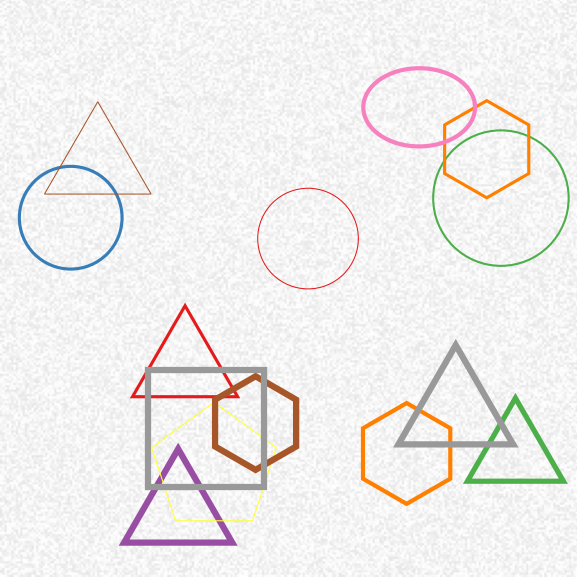[{"shape": "triangle", "thickness": 1.5, "radius": 0.53, "center": [0.32, 0.365]}, {"shape": "circle", "thickness": 0.5, "radius": 0.44, "center": [0.533, 0.586]}, {"shape": "circle", "thickness": 1.5, "radius": 0.44, "center": [0.122, 0.622]}, {"shape": "circle", "thickness": 1, "radius": 0.59, "center": [0.867, 0.656]}, {"shape": "triangle", "thickness": 2.5, "radius": 0.48, "center": [0.892, 0.214]}, {"shape": "triangle", "thickness": 3, "radius": 0.54, "center": [0.309, 0.114]}, {"shape": "hexagon", "thickness": 1.5, "radius": 0.42, "center": [0.843, 0.741]}, {"shape": "hexagon", "thickness": 2, "radius": 0.44, "center": [0.704, 0.214]}, {"shape": "pentagon", "thickness": 0.5, "radius": 0.57, "center": [0.371, 0.189]}, {"shape": "hexagon", "thickness": 3, "radius": 0.41, "center": [0.443, 0.267]}, {"shape": "triangle", "thickness": 0.5, "radius": 0.53, "center": [0.169, 0.716]}, {"shape": "oval", "thickness": 2, "radius": 0.48, "center": [0.726, 0.813]}, {"shape": "square", "thickness": 3, "radius": 0.5, "center": [0.357, 0.257]}, {"shape": "triangle", "thickness": 3, "radius": 0.57, "center": [0.789, 0.287]}]